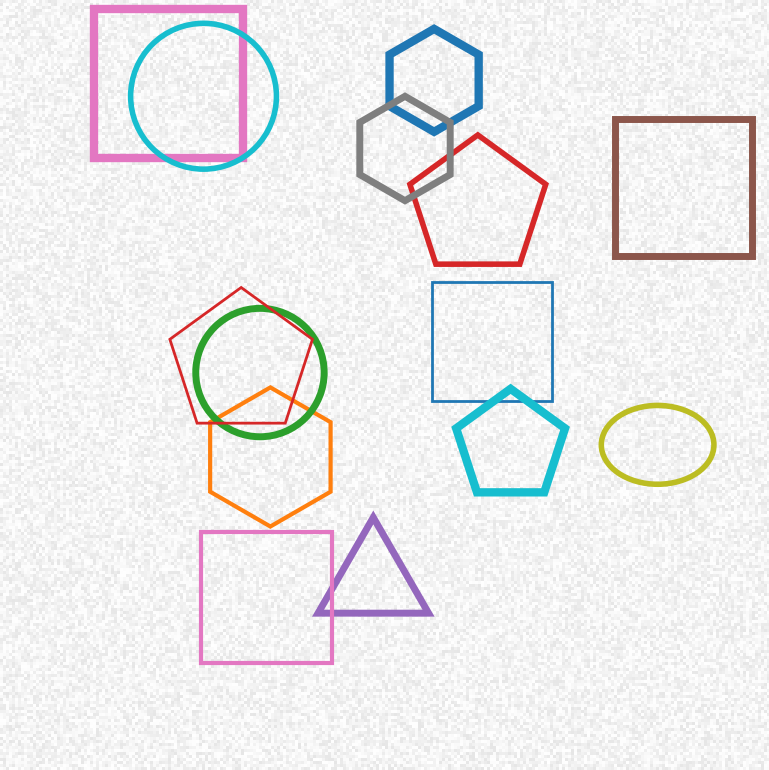[{"shape": "hexagon", "thickness": 3, "radius": 0.33, "center": [0.564, 0.896]}, {"shape": "square", "thickness": 1, "radius": 0.39, "center": [0.639, 0.556]}, {"shape": "hexagon", "thickness": 1.5, "radius": 0.45, "center": [0.351, 0.407]}, {"shape": "circle", "thickness": 2.5, "radius": 0.42, "center": [0.338, 0.516]}, {"shape": "pentagon", "thickness": 2, "radius": 0.46, "center": [0.621, 0.732]}, {"shape": "pentagon", "thickness": 1, "radius": 0.49, "center": [0.313, 0.529]}, {"shape": "triangle", "thickness": 2.5, "radius": 0.41, "center": [0.485, 0.245]}, {"shape": "square", "thickness": 2.5, "radius": 0.45, "center": [0.887, 0.756]}, {"shape": "square", "thickness": 1.5, "radius": 0.43, "center": [0.346, 0.224]}, {"shape": "square", "thickness": 3, "radius": 0.48, "center": [0.219, 0.892]}, {"shape": "hexagon", "thickness": 2.5, "radius": 0.34, "center": [0.526, 0.807]}, {"shape": "oval", "thickness": 2, "radius": 0.37, "center": [0.854, 0.422]}, {"shape": "pentagon", "thickness": 3, "radius": 0.37, "center": [0.663, 0.421]}, {"shape": "circle", "thickness": 2, "radius": 0.47, "center": [0.264, 0.875]}]